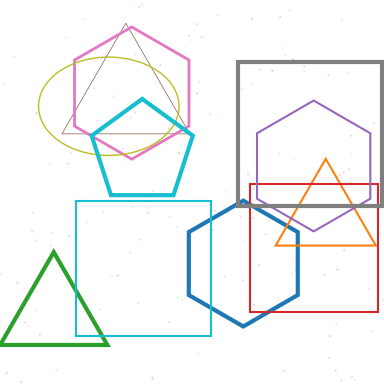[{"shape": "hexagon", "thickness": 3, "radius": 0.82, "center": [0.632, 0.315]}, {"shape": "triangle", "thickness": 1.5, "radius": 0.75, "center": [0.846, 0.437]}, {"shape": "triangle", "thickness": 3, "radius": 0.8, "center": [0.14, 0.184]}, {"shape": "square", "thickness": 1.5, "radius": 0.83, "center": [0.816, 0.356]}, {"shape": "hexagon", "thickness": 1.5, "radius": 0.85, "center": [0.815, 0.569]}, {"shape": "triangle", "thickness": 0.5, "radius": 0.96, "center": [0.327, 0.748]}, {"shape": "hexagon", "thickness": 2, "radius": 0.86, "center": [0.342, 0.758]}, {"shape": "square", "thickness": 3, "radius": 0.94, "center": [0.806, 0.651]}, {"shape": "oval", "thickness": 1, "radius": 0.91, "center": [0.283, 0.724]}, {"shape": "pentagon", "thickness": 3, "radius": 0.69, "center": [0.369, 0.605]}, {"shape": "square", "thickness": 1.5, "radius": 0.88, "center": [0.373, 0.304]}]